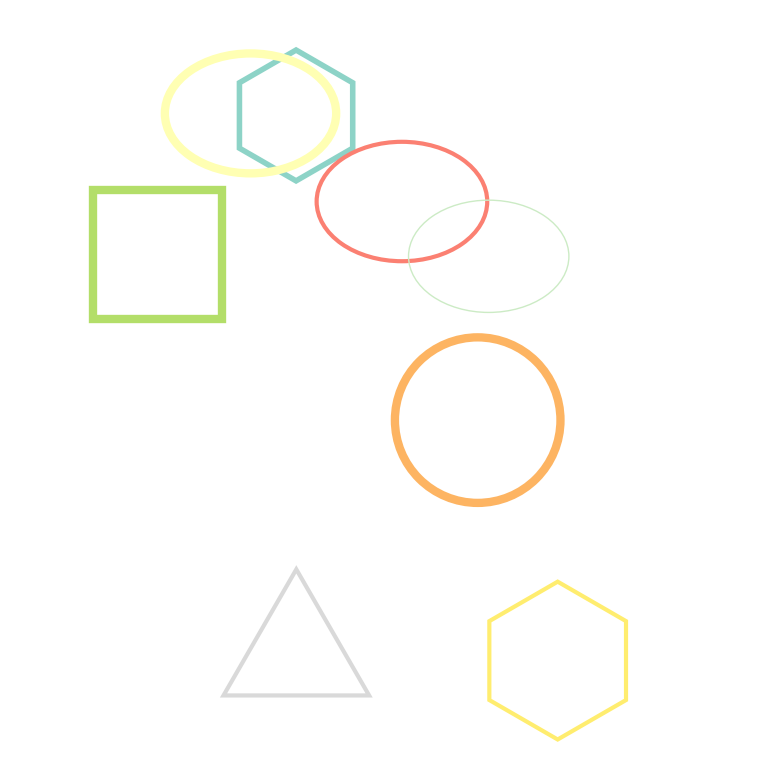[{"shape": "hexagon", "thickness": 2, "radius": 0.42, "center": [0.385, 0.85]}, {"shape": "oval", "thickness": 3, "radius": 0.56, "center": [0.325, 0.853]}, {"shape": "oval", "thickness": 1.5, "radius": 0.55, "center": [0.522, 0.738]}, {"shape": "circle", "thickness": 3, "radius": 0.54, "center": [0.62, 0.454]}, {"shape": "square", "thickness": 3, "radius": 0.42, "center": [0.205, 0.669]}, {"shape": "triangle", "thickness": 1.5, "radius": 0.55, "center": [0.385, 0.151]}, {"shape": "oval", "thickness": 0.5, "radius": 0.52, "center": [0.635, 0.667]}, {"shape": "hexagon", "thickness": 1.5, "radius": 0.51, "center": [0.724, 0.142]}]